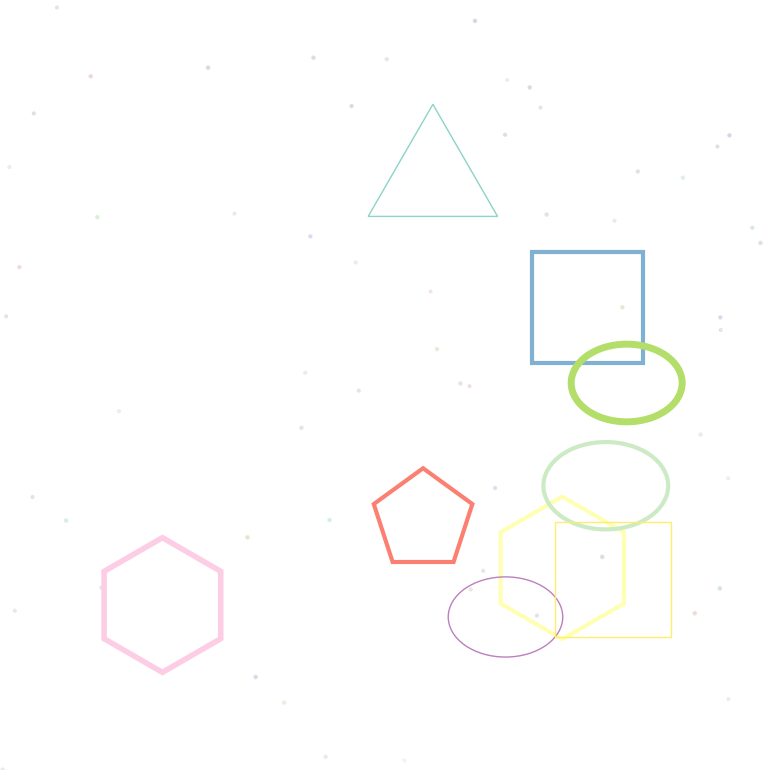[{"shape": "triangle", "thickness": 0.5, "radius": 0.49, "center": [0.562, 0.767]}, {"shape": "hexagon", "thickness": 1.5, "radius": 0.46, "center": [0.73, 0.262]}, {"shape": "pentagon", "thickness": 1.5, "radius": 0.34, "center": [0.549, 0.325]}, {"shape": "square", "thickness": 1.5, "radius": 0.36, "center": [0.763, 0.601]}, {"shape": "oval", "thickness": 2.5, "radius": 0.36, "center": [0.814, 0.503]}, {"shape": "hexagon", "thickness": 2, "radius": 0.44, "center": [0.211, 0.214]}, {"shape": "oval", "thickness": 0.5, "radius": 0.37, "center": [0.656, 0.199]}, {"shape": "oval", "thickness": 1.5, "radius": 0.41, "center": [0.787, 0.369]}, {"shape": "square", "thickness": 0.5, "radius": 0.37, "center": [0.796, 0.248]}]